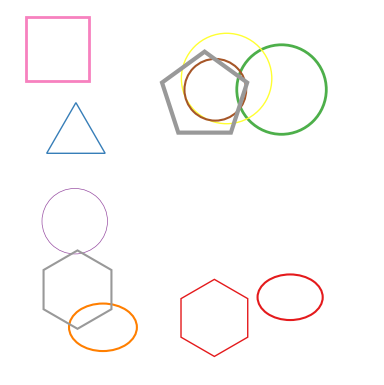[{"shape": "oval", "thickness": 1.5, "radius": 0.42, "center": [0.754, 0.228]}, {"shape": "hexagon", "thickness": 1, "radius": 0.5, "center": [0.557, 0.174]}, {"shape": "triangle", "thickness": 1, "radius": 0.44, "center": [0.197, 0.646]}, {"shape": "circle", "thickness": 2, "radius": 0.58, "center": [0.731, 0.767]}, {"shape": "circle", "thickness": 0.5, "radius": 0.43, "center": [0.194, 0.425]}, {"shape": "oval", "thickness": 1.5, "radius": 0.44, "center": [0.267, 0.15]}, {"shape": "circle", "thickness": 1, "radius": 0.59, "center": [0.589, 0.796]}, {"shape": "circle", "thickness": 1.5, "radius": 0.4, "center": [0.559, 0.767]}, {"shape": "square", "thickness": 2, "radius": 0.41, "center": [0.149, 0.873]}, {"shape": "pentagon", "thickness": 3, "radius": 0.58, "center": [0.531, 0.75]}, {"shape": "hexagon", "thickness": 1.5, "radius": 0.51, "center": [0.201, 0.248]}]